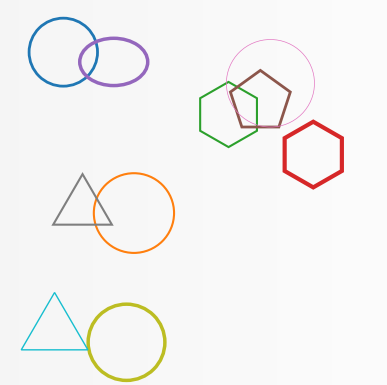[{"shape": "circle", "thickness": 2, "radius": 0.44, "center": [0.163, 0.865]}, {"shape": "circle", "thickness": 1.5, "radius": 0.52, "center": [0.346, 0.447]}, {"shape": "hexagon", "thickness": 1.5, "radius": 0.42, "center": [0.59, 0.703]}, {"shape": "hexagon", "thickness": 3, "radius": 0.43, "center": [0.808, 0.599]}, {"shape": "oval", "thickness": 2.5, "radius": 0.44, "center": [0.294, 0.839]}, {"shape": "pentagon", "thickness": 2, "radius": 0.41, "center": [0.672, 0.736]}, {"shape": "circle", "thickness": 0.5, "radius": 0.57, "center": [0.698, 0.784]}, {"shape": "triangle", "thickness": 1.5, "radius": 0.44, "center": [0.213, 0.46]}, {"shape": "circle", "thickness": 2.5, "radius": 0.5, "center": [0.326, 0.111]}, {"shape": "triangle", "thickness": 1, "radius": 0.5, "center": [0.141, 0.141]}]